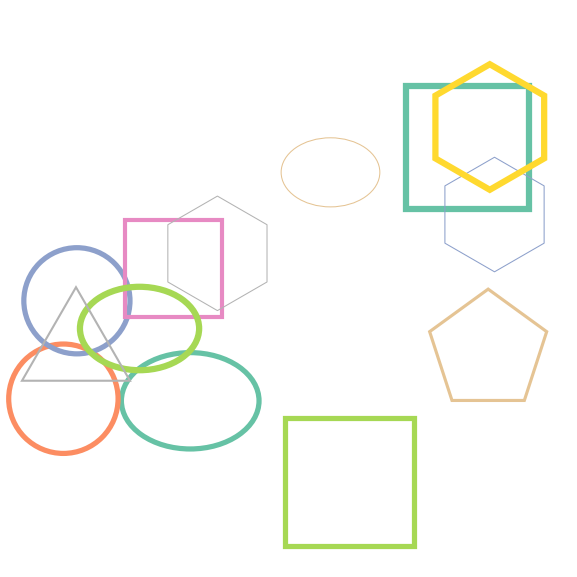[{"shape": "square", "thickness": 3, "radius": 0.53, "center": [0.81, 0.744]}, {"shape": "oval", "thickness": 2.5, "radius": 0.6, "center": [0.329, 0.305]}, {"shape": "circle", "thickness": 2.5, "radius": 0.47, "center": [0.11, 0.309]}, {"shape": "circle", "thickness": 2.5, "radius": 0.46, "center": [0.133, 0.478]}, {"shape": "hexagon", "thickness": 0.5, "radius": 0.5, "center": [0.856, 0.628]}, {"shape": "square", "thickness": 2, "radius": 0.42, "center": [0.301, 0.535]}, {"shape": "oval", "thickness": 3, "radius": 0.52, "center": [0.242, 0.43]}, {"shape": "square", "thickness": 2.5, "radius": 0.55, "center": [0.605, 0.165]}, {"shape": "hexagon", "thickness": 3, "radius": 0.54, "center": [0.848, 0.779]}, {"shape": "pentagon", "thickness": 1.5, "radius": 0.53, "center": [0.845, 0.392]}, {"shape": "oval", "thickness": 0.5, "radius": 0.43, "center": [0.572, 0.701]}, {"shape": "triangle", "thickness": 1, "radius": 0.54, "center": [0.132, 0.394]}, {"shape": "hexagon", "thickness": 0.5, "radius": 0.5, "center": [0.376, 0.56]}]